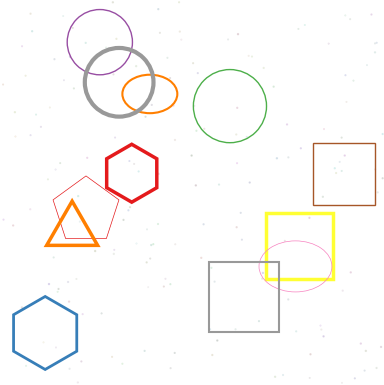[{"shape": "pentagon", "thickness": 0.5, "radius": 0.45, "center": [0.223, 0.453]}, {"shape": "hexagon", "thickness": 2.5, "radius": 0.38, "center": [0.342, 0.55]}, {"shape": "hexagon", "thickness": 2, "radius": 0.47, "center": [0.117, 0.135]}, {"shape": "circle", "thickness": 1, "radius": 0.47, "center": [0.597, 0.724]}, {"shape": "circle", "thickness": 1, "radius": 0.42, "center": [0.259, 0.89]}, {"shape": "oval", "thickness": 1.5, "radius": 0.36, "center": [0.389, 0.756]}, {"shape": "triangle", "thickness": 2.5, "radius": 0.38, "center": [0.187, 0.401]}, {"shape": "square", "thickness": 2.5, "radius": 0.43, "center": [0.778, 0.362]}, {"shape": "square", "thickness": 1, "radius": 0.4, "center": [0.894, 0.548]}, {"shape": "oval", "thickness": 0.5, "radius": 0.47, "center": [0.767, 0.308]}, {"shape": "square", "thickness": 1.5, "radius": 0.46, "center": [0.634, 0.228]}, {"shape": "circle", "thickness": 3, "radius": 0.45, "center": [0.309, 0.786]}]